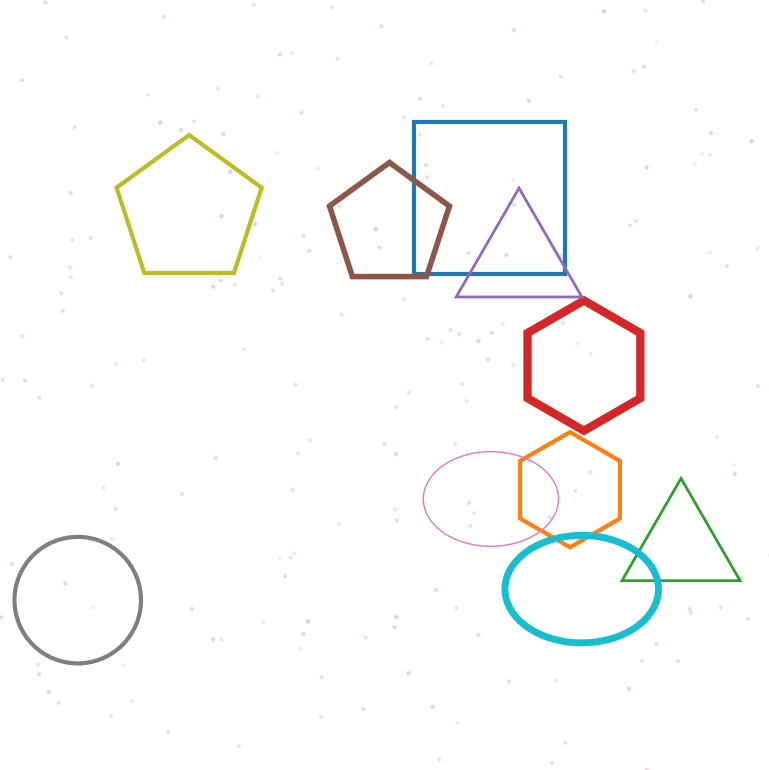[{"shape": "square", "thickness": 1.5, "radius": 0.49, "center": [0.636, 0.743]}, {"shape": "hexagon", "thickness": 1.5, "radius": 0.37, "center": [0.74, 0.364]}, {"shape": "triangle", "thickness": 1, "radius": 0.44, "center": [0.884, 0.29]}, {"shape": "hexagon", "thickness": 3, "radius": 0.42, "center": [0.758, 0.525]}, {"shape": "triangle", "thickness": 1, "radius": 0.47, "center": [0.674, 0.661]}, {"shape": "pentagon", "thickness": 2, "radius": 0.41, "center": [0.506, 0.707]}, {"shape": "oval", "thickness": 0.5, "radius": 0.44, "center": [0.638, 0.352]}, {"shape": "circle", "thickness": 1.5, "radius": 0.41, "center": [0.101, 0.221]}, {"shape": "pentagon", "thickness": 1.5, "radius": 0.5, "center": [0.246, 0.726]}, {"shape": "oval", "thickness": 2.5, "radius": 0.5, "center": [0.755, 0.235]}]